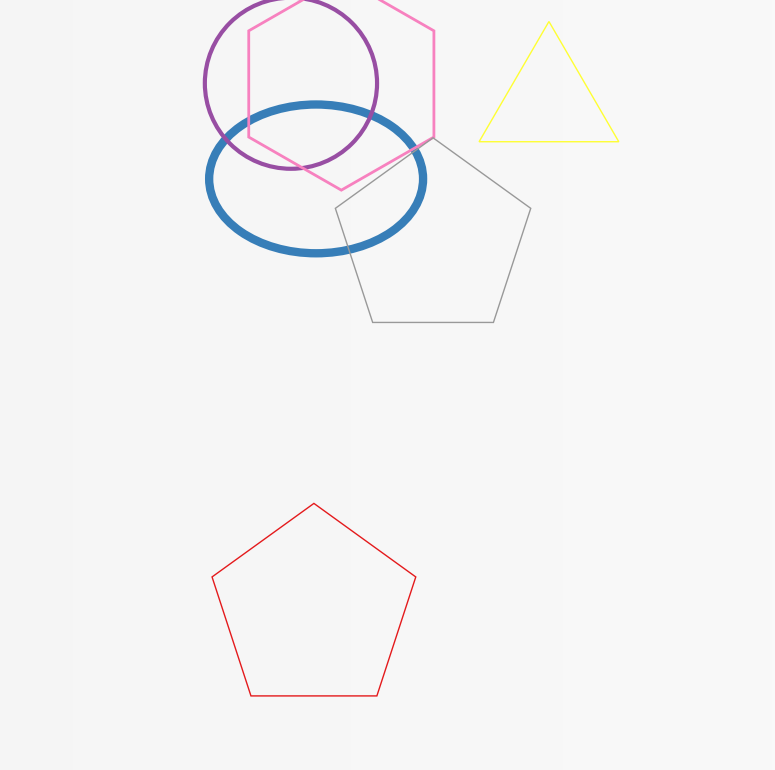[{"shape": "pentagon", "thickness": 0.5, "radius": 0.69, "center": [0.405, 0.208]}, {"shape": "oval", "thickness": 3, "radius": 0.69, "center": [0.408, 0.768]}, {"shape": "circle", "thickness": 1.5, "radius": 0.56, "center": [0.375, 0.892]}, {"shape": "triangle", "thickness": 0.5, "radius": 0.52, "center": [0.708, 0.868]}, {"shape": "hexagon", "thickness": 1, "radius": 0.69, "center": [0.44, 0.891]}, {"shape": "pentagon", "thickness": 0.5, "radius": 0.66, "center": [0.559, 0.688]}]